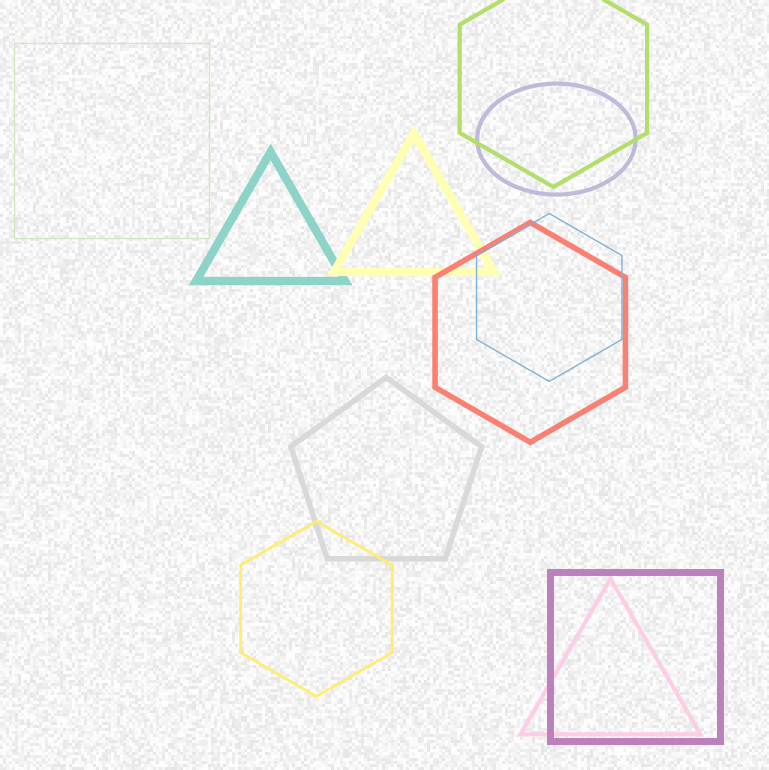[{"shape": "triangle", "thickness": 3, "radius": 0.56, "center": [0.351, 0.691]}, {"shape": "triangle", "thickness": 3, "radius": 0.6, "center": [0.538, 0.707]}, {"shape": "oval", "thickness": 1.5, "radius": 0.51, "center": [0.723, 0.819]}, {"shape": "hexagon", "thickness": 2, "radius": 0.71, "center": [0.689, 0.568]}, {"shape": "hexagon", "thickness": 0.5, "radius": 0.55, "center": [0.713, 0.614]}, {"shape": "hexagon", "thickness": 1.5, "radius": 0.7, "center": [0.719, 0.898]}, {"shape": "triangle", "thickness": 1.5, "radius": 0.67, "center": [0.793, 0.114]}, {"shape": "pentagon", "thickness": 2, "radius": 0.65, "center": [0.502, 0.38]}, {"shape": "square", "thickness": 2.5, "radius": 0.55, "center": [0.825, 0.147]}, {"shape": "square", "thickness": 0.5, "radius": 0.63, "center": [0.145, 0.818]}, {"shape": "hexagon", "thickness": 1, "radius": 0.57, "center": [0.411, 0.209]}]